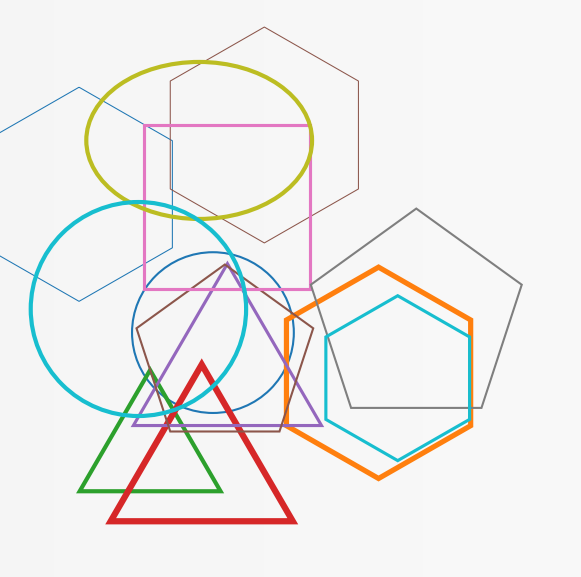[{"shape": "hexagon", "thickness": 0.5, "radius": 0.93, "center": [0.136, 0.663]}, {"shape": "circle", "thickness": 1, "radius": 0.7, "center": [0.366, 0.423]}, {"shape": "hexagon", "thickness": 2.5, "radius": 0.91, "center": [0.651, 0.354]}, {"shape": "triangle", "thickness": 2, "radius": 0.7, "center": [0.258, 0.218]}, {"shape": "triangle", "thickness": 3, "radius": 0.9, "center": [0.347, 0.187]}, {"shape": "triangle", "thickness": 1.5, "radius": 0.93, "center": [0.391, 0.356]}, {"shape": "hexagon", "thickness": 0.5, "radius": 0.93, "center": [0.455, 0.765]}, {"shape": "pentagon", "thickness": 1, "radius": 0.8, "center": [0.387, 0.381]}, {"shape": "square", "thickness": 1.5, "radius": 0.71, "center": [0.391, 0.641]}, {"shape": "pentagon", "thickness": 1, "radius": 0.95, "center": [0.716, 0.447]}, {"shape": "oval", "thickness": 2, "radius": 0.97, "center": [0.343, 0.756]}, {"shape": "circle", "thickness": 2, "radius": 0.93, "center": [0.238, 0.464]}, {"shape": "hexagon", "thickness": 1.5, "radius": 0.71, "center": [0.684, 0.344]}]